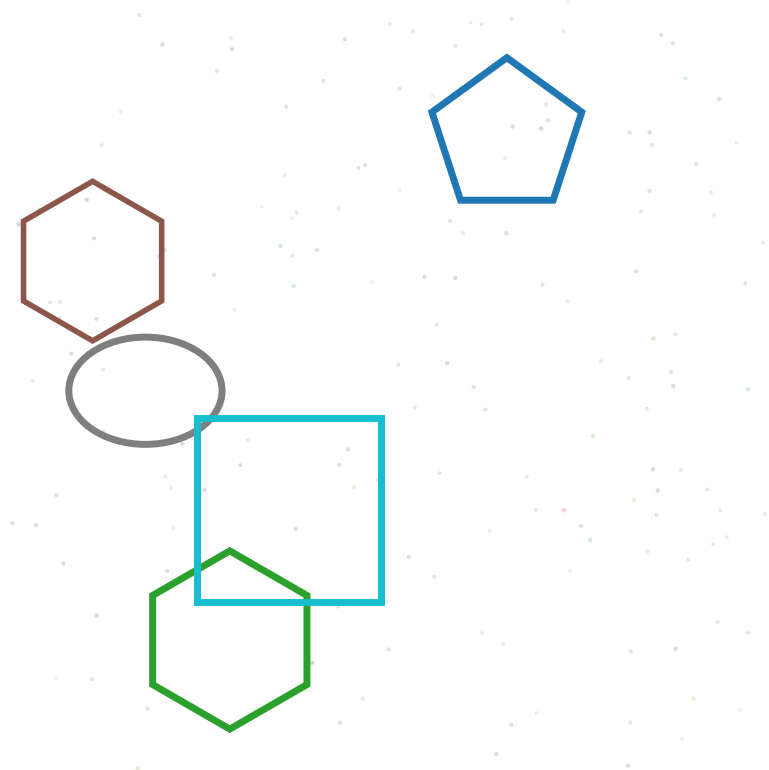[{"shape": "pentagon", "thickness": 2.5, "radius": 0.51, "center": [0.658, 0.823]}, {"shape": "hexagon", "thickness": 2.5, "radius": 0.58, "center": [0.298, 0.169]}, {"shape": "hexagon", "thickness": 2, "radius": 0.52, "center": [0.12, 0.661]}, {"shape": "oval", "thickness": 2.5, "radius": 0.5, "center": [0.189, 0.493]}, {"shape": "square", "thickness": 2.5, "radius": 0.6, "center": [0.375, 0.338]}]